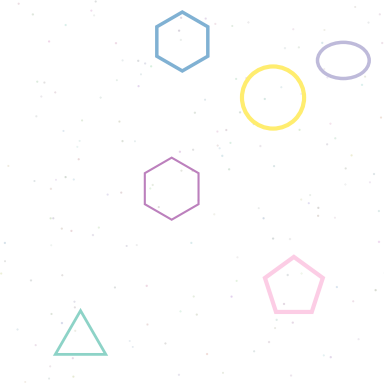[{"shape": "triangle", "thickness": 2, "radius": 0.38, "center": [0.209, 0.117]}, {"shape": "oval", "thickness": 2.5, "radius": 0.34, "center": [0.892, 0.843]}, {"shape": "hexagon", "thickness": 2.5, "radius": 0.38, "center": [0.474, 0.892]}, {"shape": "pentagon", "thickness": 3, "radius": 0.4, "center": [0.763, 0.254]}, {"shape": "hexagon", "thickness": 1.5, "radius": 0.4, "center": [0.446, 0.51]}, {"shape": "circle", "thickness": 3, "radius": 0.4, "center": [0.709, 0.747]}]